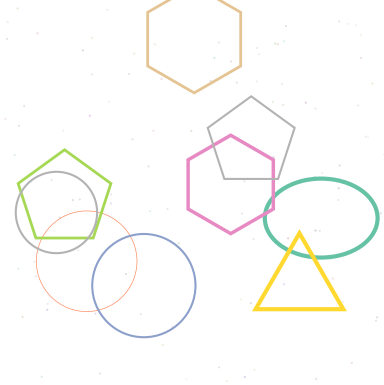[{"shape": "oval", "thickness": 3, "radius": 0.73, "center": [0.834, 0.434]}, {"shape": "circle", "thickness": 0.5, "radius": 0.65, "center": [0.225, 0.321]}, {"shape": "circle", "thickness": 1.5, "radius": 0.67, "center": [0.374, 0.258]}, {"shape": "hexagon", "thickness": 2.5, "radius": 0.64, "center": [0.599, 0.521]}, {"shape": "pentagon", "thickness": 2, "radius": 0.63, "center": [0.168, 0.484]}, {"shape": "triangle", "thickness": 3, "radius": 0.66, "center": [0.778, 0.263]}, {"shape": "hexagon", "thickness": 2, "radius": 0.7, "center": [0.504, 0.898]}, {"shape": "pentagon", "thickness": 1.5, "radius": 0.59, "center": [0.652, 0.631]}, {"shape": "circle", "thickness": 1.5, "radius": 0.53, "center": [0.147, 0.448]}]